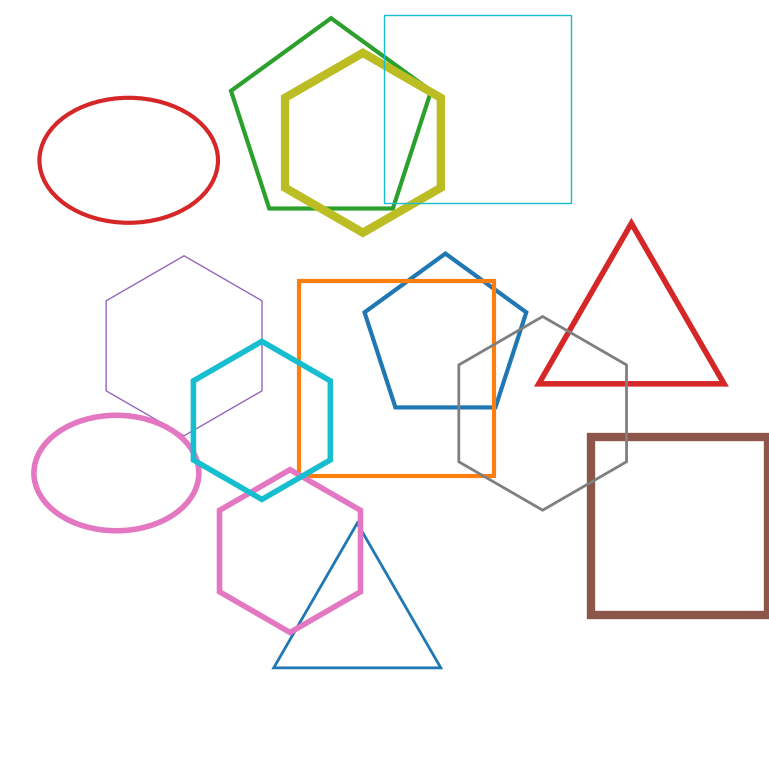[{"shape": "pentagon", "thickness": 1.5, "radius": 0.55, "center": [0.578, 0.56]}, {"shape": "triangle", "thickness": 1, "radius": 0.63, "center": [0.464, 0.195]}, {"shape": "square", "thickness": 1.5, "radius": 0.63, "center": [0.515, 0.508]}, {"shape": "pentagon", "thickness": 1.5, "radius": 0.68, "center": [0.43, 0.84]}, {"shape": "triangle", "thickness": 2, "radius": 0.69, "center": [0.82, 0.571]}, {"shape": "oval", "thickness": 1.5, "radius": 0.58, "center": [0.167, 0.792]}, {"shape": "hexagon", "thickness": 0.5, "radius": 0.58, "center": [0.239, 0.551]}, {"shape": "square", "thickness": 3, "radius": 0.58, "center": [0.882, 0.317]}, {"shape": "oval", "thickness": 2, "radius": 0.54, "center": [0.151, 0.386]}, {"shape": "hexagon", "thickness": 2, "radius": 0.53, "center": [0.377, 0.284]}, {"shape": "hexagon", "thickness": 1, "radius": 0.63, "center": [0.705, 0.463]}, {"shape": "hexagon", "thickness": 3, "radius": 0.58, "center": [0.471, 0.815]}, {"shape": "square", "thickness": 0.5, "radius": 0.61, "center": [0.62, 0.859]}, {"shape": "hexagon", "thickness": 2, "radius": 0.51, "center": [0.34, 0.454]}]